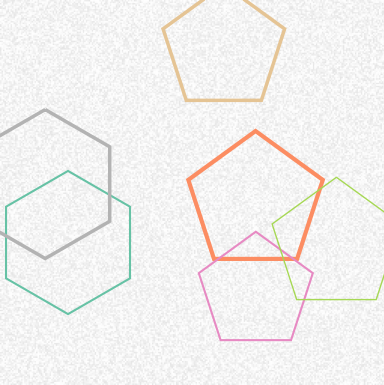[{"shape": "hexagon", "thickness": 1.5, "radius": 0.93, "center": [0.177, 0.37]}, {"shape": "pentagon", "thickness": 3, "radius": 0.92, "center": [0.664, 0.476]}, {"shape": "pentagon", "thickness": 1.5, "radius": 0.78, "center": [0.664, 0.242]}, {"shape": "pentagon", "thickness": 1, "radius": 0.88, "center": [0.874, 0.364]}, {"shape": "pentagon", "thickness": 2.5, "radius": 0.83, "center": [0.581, 0.874]}, {"shape": "hexagon", "thickness": 2.5, "radius": 0.97, "center": [0.117, 0.522]}]